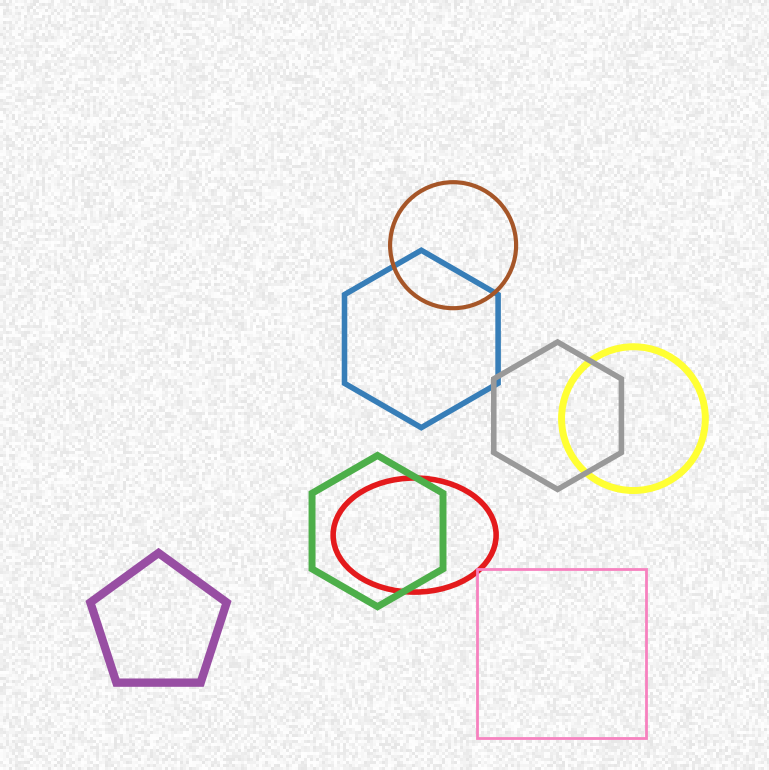[{"shape": "oval", "thickness": 2, "radius": 0.53, "center": [0.538, 0.305]}, {"shape": "hexagon", "thickness": 2, "radius": 0.58, "center": [0.547, 0.56]}, {"shape": "hexagon", "thickness": 2.5, "radius": 0.49, "center": [0.49, 0.31]}, {"shape": "pentagon", "thickness": 3, "radius": 0.47, "center": [0.206, 0.189]}, {"shape": "circle", "thickness": 2.5, "radius": 0.47, "center": [0.823, 0.456]}, {"shape": "circle", "thickness": 1.5, "radius": 0.41, "center": [0.588, 0.682]}, {"shape": "square", "thickness": 1, "radius": 0.55, "center": [0.729, 0.151]}, {"shape": "hexagon", "thickness": 2, "radius": 0.48, "center": [0.724, 0.46]}]